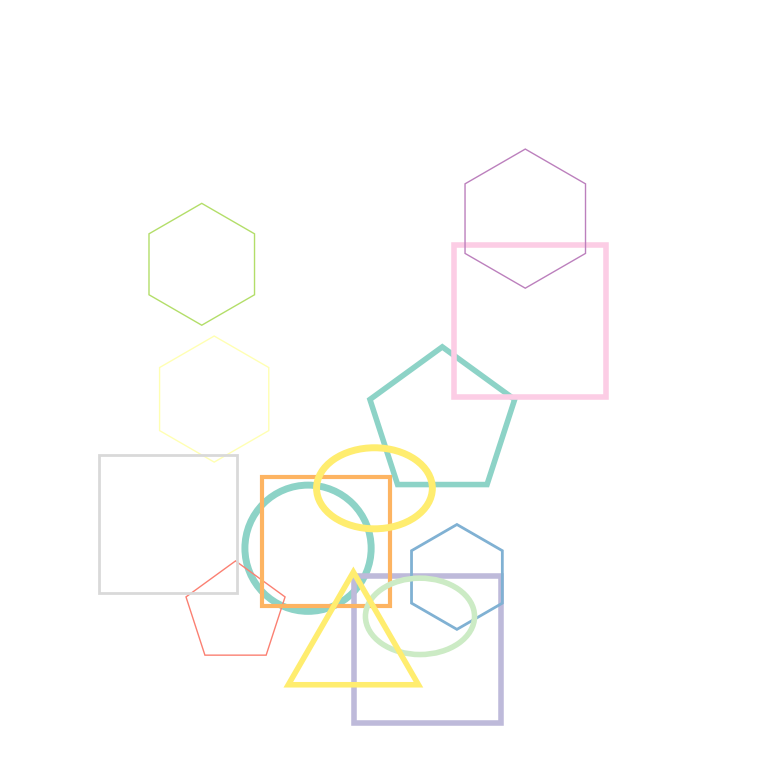[{"shape": "pentagon", "thickness": 2, "radius": 0.49, "center": [0.574, 0.451]}, {"shape": "circle", "thickness": 2.5, "radius": 0.41, "center": [0.4, 0.288]}, {"shape": "hexagon", "thickness": 0.5, "radius": 0.41, "center": [0.278, 0.482]}, {"shape": "square", "thickness": 2, "radius": 0.48, "center": [0.556, 0.157]}, {"shape": "pentagon", "thickness": 0.5, "radius": 0.34, "center": [0.306, 0.204]}, {"shape": "hexagon", "thickness": 1, "radius": 0.34, "center": [0.593, 0.251]}, {"shape": "square", "thickness": 1.5, "radius": 0.42, "center": [0.423, 0.297]}, {"shape": "hexagon", "thickness": 0.5, "radius": 0.4, "center": [0.262, 0.657]}, {"shape": "square", "thickness": 2, "radius": 0.49, "center": [0.689, 0.583]}, {"shape": "square", "thickness": 1, "radius": 0.45, "center": [0.218, 0.319]}, {"shape": "hexagon", "thickness": 0.5, "radius": 0.45, "center": [0.682, 0.716]}, {"shape": "oval", "thickness": 2, "radius": 0.35, "center": [0.545, 0.2]}, {"shape": "oval", "thickness": 2.5, "radius": 0.38, "center": [0.486, 0.366]}, {"shape": "triangle", "thickness": 2, "radius": 0.49, "center": [0.459, 0.159]}]